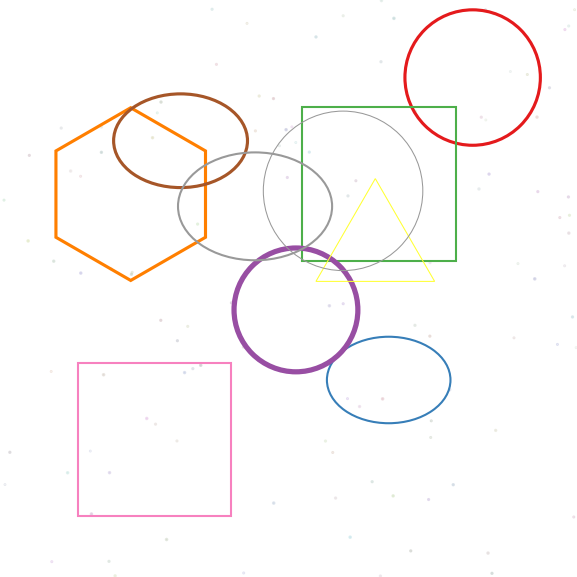[{"shape": "circle", "thickness": 1.5, "radius": 0.59, "center": [0.818, 0.865]}, {"shape": "oval", "thickness": 1, "radius": 0.53, "center": [0.673, 0.341]}, {"shape": "square", "thickness": 1, "radius": 0.67, "center": [0.657, 0.681]}, {"shape": "circle", "thickness": 2.5, "radius": 0.54, "center": [0.512, 0.463]}, {"shape": "hexagon", "thickness": 1.5, "radius": 0.75, "center": [0.226, 0.663]}, {"shape": "triangle", "thickness": 0.5, "radius": 0.59, "center": [0.65, 0.571]}, {"shape": "oval", "thickness": 1.5, "radius": 0.58, "center": [0.313, 0.755]}, {"shape": "square", "thickness": 1, "radius": 0.66, "center": [0.267, 0.238]}, {"shape": "oval", "thickness": 1, "radius": 0.67, "center": [0.442, 0.642]}, {"shape": "circle", "thickness": 0.5, "radius": 0.69, "center": [0.594, 0.669]}]